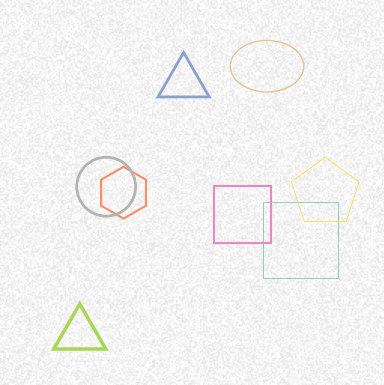[{"shape": "square", "thickness": 0.5, "radius": 0.49, "center": [0.781, 0.377]}, {"shape": "hexagon", "thickness": 1.5, "radius": 0.34, "center": [0.321, 0.499]}, {"shape": "triangle", "thickness": 2, "radius": 0.38, "center": [0.477, 0.787]}, {"shape": "square", "thickness": 1.5, "radius": 0.37, "center": [0.63, 0.442]}, {"shape": "triangle", "thickness": 2.5, "radius": 0.39, "center": [0.207, 0.132]}, {"shape": "pentagon", "thickness": 0.5, "radius": 0.46, "center": [0.845, 0.499]}, {"shape": "oval", "thickness": 1, "radius": 0.48, "center": [0.694, 0.828]}, {"shape": "circle", "thickness": 2, "radius": 0.38, "center": [0.276, 0.515]}]